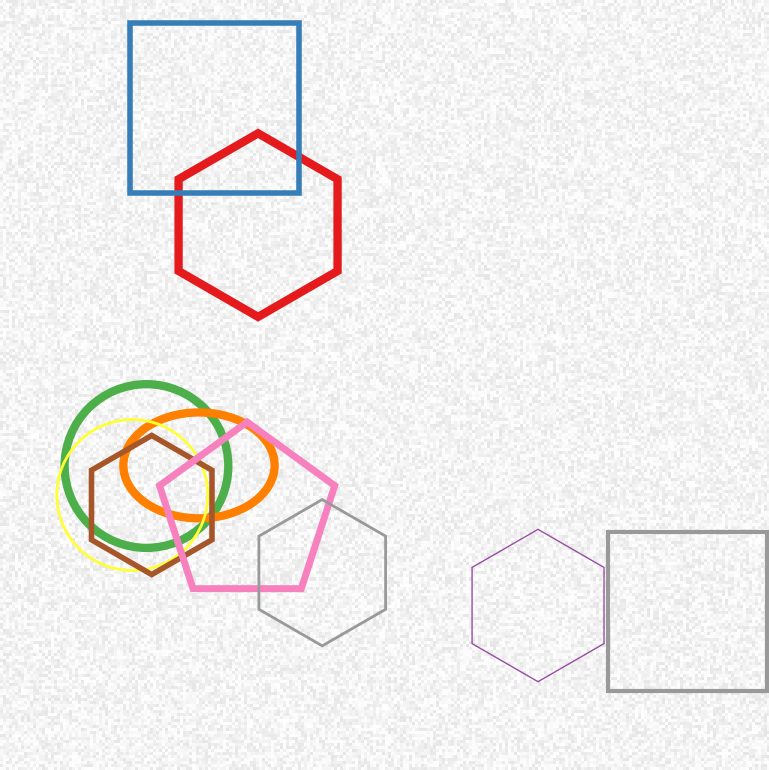[{"shape": "hexagon", "thickness": 3, "radius": 0.6, "center": [0.335, 0.708]}, {"shape": "square", "thickness": 2, "radius": 0.55, "center": [0.279, 0.859]}, {"shape": "circle", "thickness": 3, "radius": 0.53, "center": [0.19, 0.395]}, {"shape": "hexagon", "thickness": 0.5, "radius": 0.49, "center": [0.699, 0.214]}, {"shape": "oval", "thickness": 3, "radius": 0.49, "center": [0.258, 0.396]}, {"shape": "circle", "thickness": 1, "radius": 0.49, "center": [0.172, 0.357]}, {"shape": "hexagon", "thickness": 2, "radius": 0.45, "center": [0.197, 0.344]}, {"shape": "pentagon", "thickness": 2.5, "radius": 0.6, "center": [0.321, 0.332]}, {"shape": "square", "thickness": 1.5, "radius": 0.51, "center": [0.893, 0.206]}, {"shape": "hexagon", "thickness": 1, "radius": 0.47, "center": [0.419, 0.256]}]